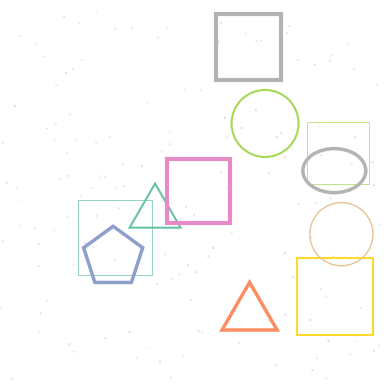[{"shape": "triangle", "thickness": 1.5, "radius": 0.38, "center": [0.403, 0.447]}, {"shape": "square", "thickness": 0.5, "radius": 0.49, "center": [0.299, 0.384]}, {"shape": "triangle", "thickness": 2.5, "radius": 0.41, "center": [0.648, 0.184]}, {"shape": "pentagon", "thickness": 2.5, "radius": 0.4, "center": [0.294, 0.332]}, {"shape": "square", "thickness": 3, "radius": 0.41, "center": [0.515, 0.504]}, {"shape": "square", "thickness": 0.5, "radius": 0.41, "center": [0.878, 0.602]}, {"shape": "circle", "thickness": 1.5, "radius": 0.44, "center": [0.688, 0.679]}, {"shape": "square", "thickness": 1.5, "radius": 0.5, "center": [0.87, 0.23]}, {"shape": "circle", "thickness": 1, "radius": 0.41, "center": [0.887, 0.392]}, {"shape": "oval", "thickness": 2.5, "radius": 0.41, "center": [0.868, 0.557]}, {"shape": "square", "thickness": 3, "radius": 0.42, "center": [0.645, 0.878]}]